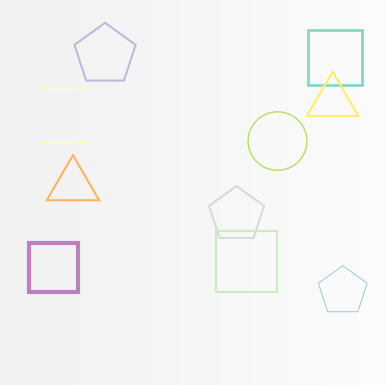[{"shape": "square", "thickness": 2, "radius": 0.35, "center": [0.864, 0.85]}, {"shape": "square", "thickness": 0.5, "radius": 0.35, "center": [0.164, 0.7]}, {"shape": "pentagon", "thickness": 1.5, "radius": 0.41, "center": [0.271, 0.858]}, {"shape": "pentagon", "thickness": 0.5, "radius": 0.33, "center": [0.885, 0.244]}, {"shape": "triangle", "thickness": 1.5, "radius": 0.39, "center": [0.188, 0.519]}, {"shape": "circle", "thickness": 1, "radius": 0.38, "center": [0.716, 0.634]}, {"shape": "pentagon", "thickness": 1.5, "radius": 0.37, "center": [0.61, 0.442]}, {"shape": "square", "thickness": 3, "radius": 0.32, "center": [0.139, 0.306]}, {"shape": "square", "thickness": 1.5, "radius": 0.39, "center": [0.637, 0.321]}, {"shape": "triangle", "thickness": 1.5, "radius": 0.38, "center": [0.859, 0.737]}]